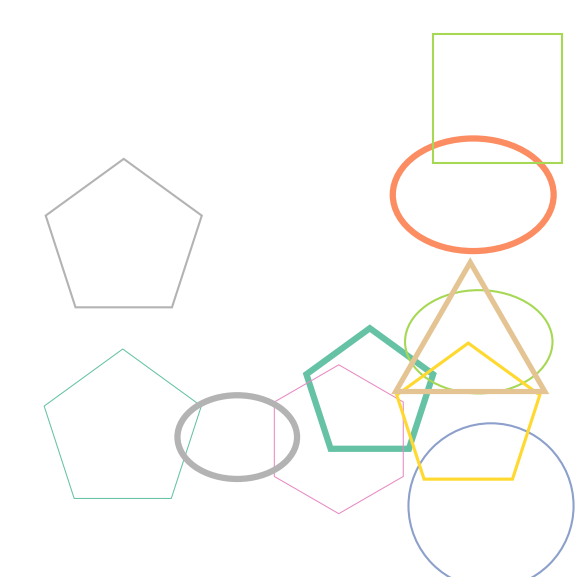[{"shape": "pentagon", "thickness": 3, "radius": 0.58, "center": [0.64, 0.315]}, {"shape": "pentagon", "thickness": 0.5, "radius": 0.72, "center": [0.213, 0.252]}, {"shape": "oval", "thickness": 3, "radius": 0.7, "center": [0.819, 0.662]}, {"shape": "circle", "thickness": 1, "radius": 0.71, "center": [0.85, 0.123]}, {"shape": "hexagon", "thickness": 0.5, "radius": 0.64, "center": [0.587, 0.239]}, {"shape": "oval", "thickness": 1, "radius": 0.64, "center": [0.829, 0.407]}, {"shape": "square", "thickness": 1, "radius": 0.56, "center": [0.862, 0.828]}, {"shape": "pentagon", "thickness": 1.5, "radius": 0.65, "center": [0.811, 0.275]}, {"shape": "triangle", "thickness": 2.5, "radius": 0.75, "center": [0.814, 0.396]}, {"shape": "pentagon", "thickness": 1, "radius": 0.71, "center": [0.214, 0.582]}, {"shape": "oval", "thickness": 3, "radius": 0.52, "center": [0.411, 0.242]}]